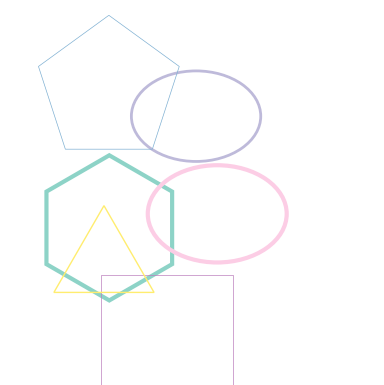[{"shape": "hexagon", "thickness": 3, "radius": 0.94, "center": [0.284, 0.408]}, {"shape": "oval", "thickness": 2, "radius": 0.84, "center": [0.509, 0.698]}, {"shape": "pentagon", "thickness": 0.5, "radius": 0.96, "center": [0.283, 0.768]}, {"shape": "oval", "thickness": 3, "radius": 0.9, "center": [0.564, 0.445]}, {"shape": "square", "thickness": 0.5, "radius": 0.85, "center": [0.434, 0.116]}, {"shape": "triangle", "thickness": 1, "radius": 0.75, "center": [0.27, 0.316]}]